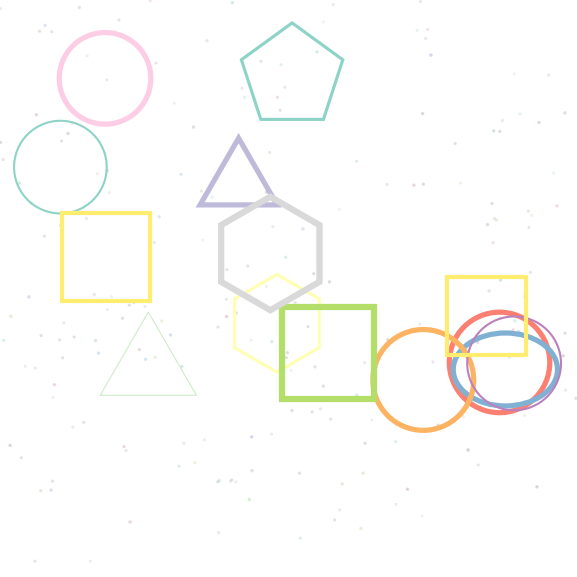[{"shape": "circle", "thickness": 1, "radius": 0.4, "center": [0.105, 0.71]}, {"shape": "pentagon", "thickness": 1.5, "radius": 0.46, "center": [0.506, 0.867]}, {"shape": "hexagon", "thickness": 1.5, "radius": 0.42, "center": [0.479, 0.439]}, {"shape": "triangle", "thickness": 2.5, "radius": 0.39, "center": [0.413, 0.683]}, {"shape": "circle", "thickness": 2.5, "radius": 0.43, "center": [0.865, 0.372]}, {"shape": "oval", "thickness": 2.5, "radius": 0.45, "center": [0.875, 0.359]}, {"shape": "circle", "thickness": 2.5, "radius": 0.44, "center": [0.733, 0.341]}, {"shape": "square", "thickness": 3, "radius": 0.39, "center": [0.568, 0.388]}, {"shape": "circle", "thickness": 2.5, "radius": 0.4, "center": [0.182, 0.863]}, {"shape": "hexagon", "thickness": 3, "radius": 0.49, "center": [0.468, 0.56]}, {"shape": "circle", "thickness": 1, "radius": 0.41, "center": [0.89, 0.37]}, {"shape": "triangle", "thickness": 0.5, "radius": 0.48, "center": [0.257, 0.363]}, {"shape": "square", "thickness": 2, "radius": 0.34, "center": [0.842, 0.452]}, {"shape": "square", "thickness": 2, "radius": 0.38, "center": [0.183, 0.554]}]